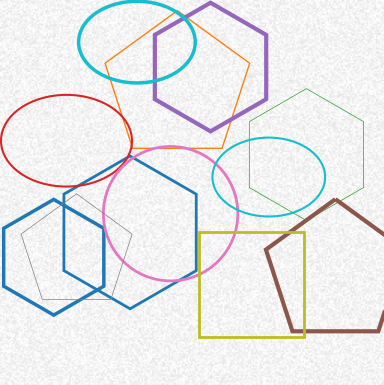[{"shape": "hexagon", "thickness": 2.5, "radius": 0.75, "center": [0.14, 0.332]}, {"shape": "hexagon", "thickness": 2, "radius": 0.99, "center": [0.338, 0.396]}, {"shape": "pentagon", "thickness": 1, "radius": 0.99, "center": [0.461, 0.775]}, {"shape": "hexagon", "thickness": 0.5, "radius": 0.86, "center": [0.796, 0.598]}, {"shape": "oval", "thickness": 1.5, "radius": 0.85, "center": [0.173, 0.634]}, {"shape": "hexagon", "thickness": 3, "radius": 0.84, "center": [0.547, 0.826]}, {"shape": "pentagon", "thickness": 3, "radius": 0.95, "center": [0.871, 0.293]}, {"shape": "circle", "thickness": 2, "radius": 0.87, "center": [0.443, 0.445]}, {"shape": "pentagon", "thickness": 0.5, "radius": 0.76, "center": [0.199, 0.345]}, {"shape": "square", "thickness": 2, "radius": 0.68, "center": [0.653, 0.262]}, {"shape": "oval", "thickness": 1.5, "radius": 0.73, "center": [0.698, 0.54]}, {"shape": "oval", "thickness": 2.5, "radius": 0.76, "center": [0.356, 0.891]}]